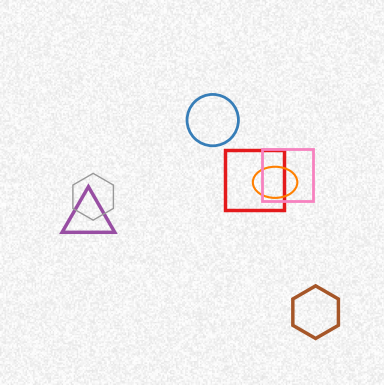[{"shape": "square", "thickness": 2.5, "radius": 0.39, "center": [0.661, 0.533]}, {"shape": "circle", "thickness": 2, "radius": 0.33, "center": [0.553, 0.688]}, {"shape": "triangle", "thickness": 2.5, "radius": 0.39, "center": [0.23, 0.436]}, {"shape": "oval", "thickness": 1.5, "radius": 0.29, "center": [0.715, 0.526]}, {"shape": "hexagon", "thickness": 2.5, "radius": 0.34, "center": [0.82, 0.189]}, {"shape": "square", "thickness": 2, "radius": 0.33, "center": [0.747, 0.546]}, {"shape": "hexagon", "thickness": 1, "radius": 0.3, "center": [0.242, 0.489]}]